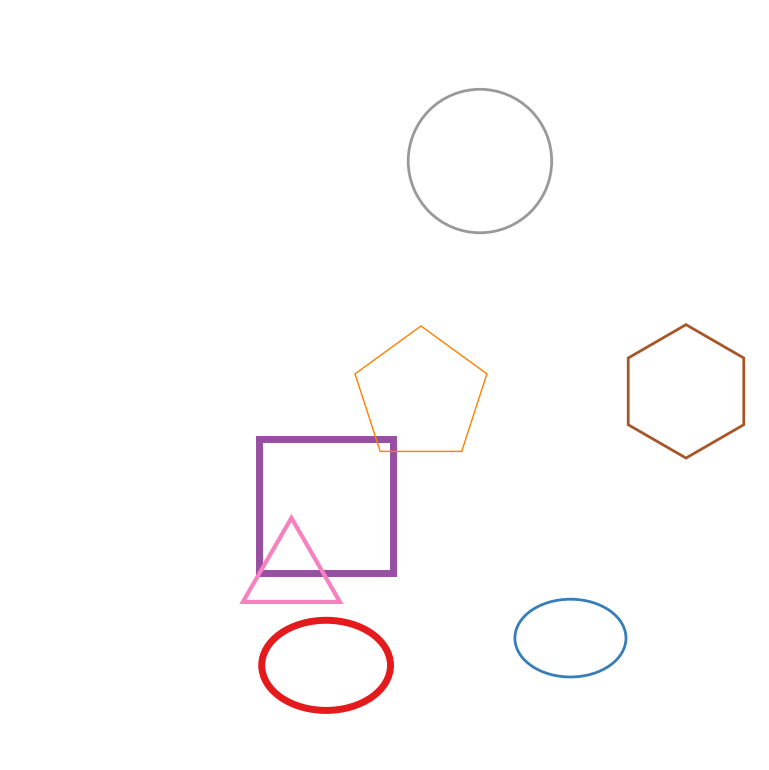[{"shape": "oval", "thickness": 2.5, "radius": 0.42, "center": [0.424, 0.136]}, {"shape": "oval", "thickness": 1, "radius": 0.36, "center": [0.741, 0.171]}, {"shape": "square", "thickness": 2.5, "radius": 0.44, "center": [0.423, 0.343]}, {"shape": "pentagon", "thickness": 0.5, "radius": 0.45, "center": [0.547, 0.487]}, {"shape": "hexagon", "thickness": 1, "radius": 0.43, "center": [0.891, 0.492]}, {"shape": "triangle", "thickness": 1.5, "radius": 0.36, "center": [0.378, 0.255]}, {"shape": "circle", "thickness": 1, "radius": 0.47, "center": [0.623, 0.791]}]